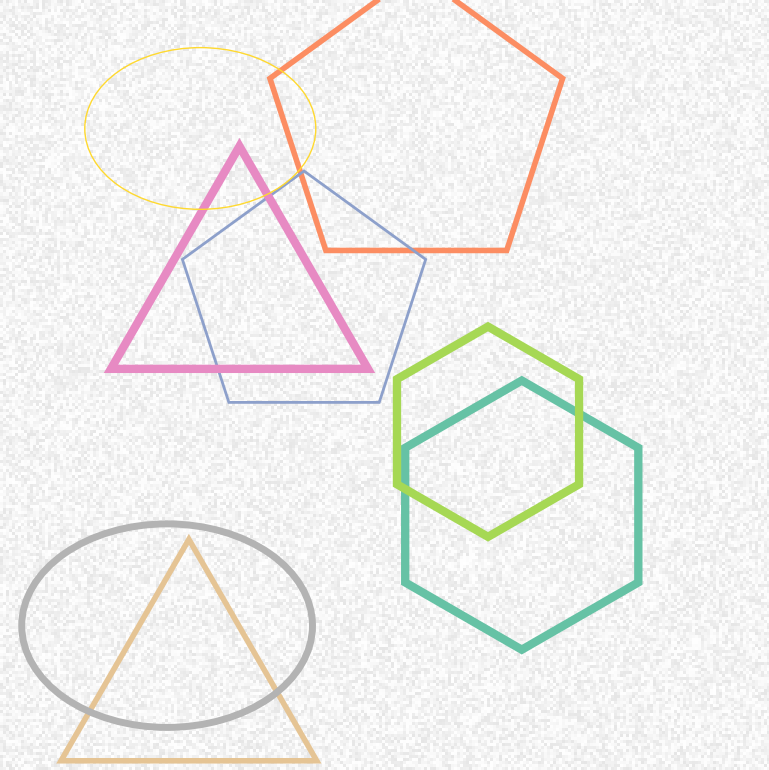[{"shape": "hexagon", "thickness": 3, "radius": 0.87, "center": [0.678, 0.331]}, {"shape": "pentagon", "thickness": 2, "radius": 1.0, "center": [0.541, 0.836]}, {"shape": "pentagon", "thickness": 1, "radius": 0.83, "center": [0.395, 0.612]}, {"shape": "triangle", "thickness": 3, "radius": 0.96, "center": [0.311, 0.617]}, {"shape": "hexagon", "thickness": 3, "radius": 0.68, "center": [0.634, 0.439]}, {"shape": "oval", "thickness": 0.5, "radius": 0.75, "center": [0.26, 0.833]}, {"shape": "triangle", "thickness": 2, "radius": 0.96, "center": [0.245, 0.108]}, {"shape": "oval", "thickness": 2.5, "radius": 0.94, "center": [0.217, 0.187]}]